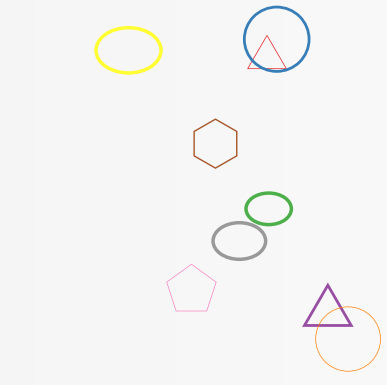[{"shape": "triangle", "thickness": 0.5, "radius": 0.29, "center": [0.689, 0.85]}, {"shape": "circle", "thickness": 2, "radius": 0.42, "center": [0.714, 0.898]}, {"shape": "oval", "thickness": 2.5, "radius": 0.29, "center": [0.693, 0.458]}, {"shape": "triangle", "thickness": 2, "radius": 0.35, "center": [0.846, 0.189]}, {"shape": "circle", "thickness": 0.5, "radius": 0.42, "center": [0.898, 0.119]}, {"shape": "oval", "thickness": 2.5, "radius": 0.42, "center": [0.332, 0.869]}, {"shape": "hexagon", "thickness": 1, "radius": 0.32, "center": [0.556, 0.627]}, {"shape": "pentagon", "thickness": 0.5, "radius": 0.34, "center": [0.494, 0.246]}, {"shape": "oval", "thickness": 2.5, "radius": 0.34, "center": [0.618, 0.374]}]